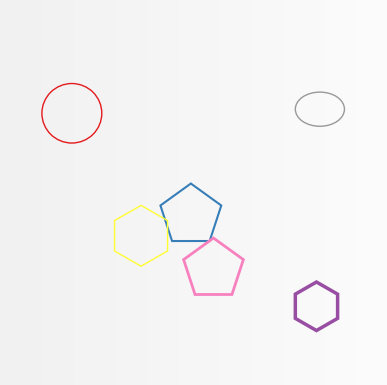[{"shape": "circle", "thickness": 1, "radius": 0.39, "center": [0.185, 0.706]}, {"shape": "pentagon", "thickness": 1.5, "radius": 0.41, "center": [0.493, 0.441]}, {"shape": "hexagon", "thickness": 2.5, "radius": 0.31, "center": [0.817, 0.204]}, {"shape": "hexagon", "thickness": 1, "radius": 0.39, "center": [0.364, 0.388]}, {"shape": "pentagon", "thickness": 2, "radius": 0.41, "center": [0.551, 0.301]}, {"shape": "oval", "thickness": 1, "radius": 0.32, "center": [0.826, 0.716]}]